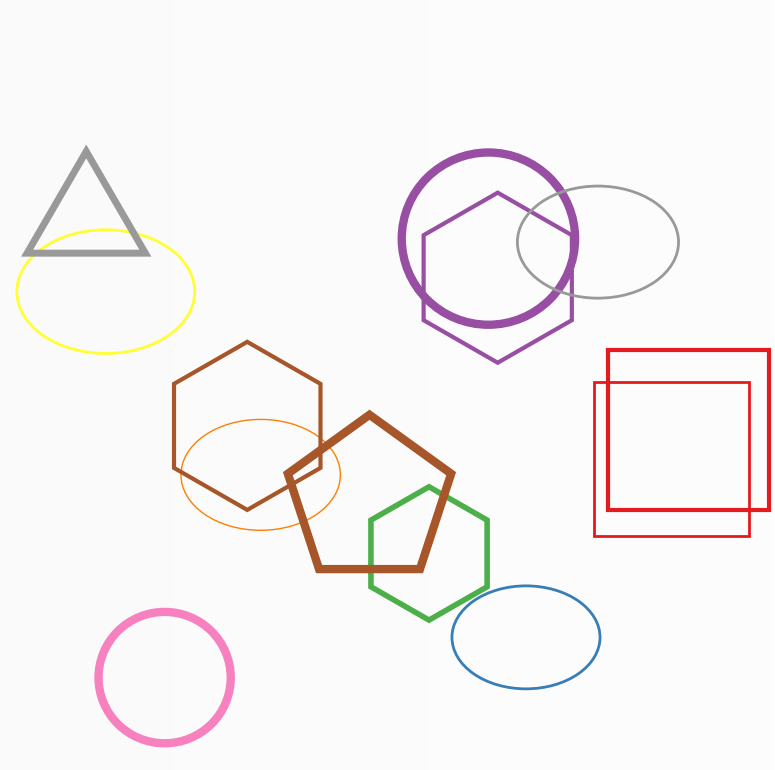[{"shape": "square", "thickness": 1.5, "radius": 0.52, "center": [0.889, 0.442]}, {"shape": "square", "thickness": 1, "radius": 0.5, "center": [0.867, 0.403]}, {"shape": "oval", "thickness": 1, "radius": 0.48, "center": [0.679, 0.172]}, {"shape": "hexagon", "thickness": 2, "radius": 0.43, "center": [0.554, 0.281]}, {"shape": "hexagon", "thickness": 1.5, "radius": 0.55, "center": [0.642, 0.639]}, {"shape": "circle", "thickness": 3, "radius": 0.56, "center": [0.63, 0.69]}, {"shape": "oval", "thickness": 0.5, "radius": 0.51, "center": [0.336, 0.383]}, {"shape": "oval", "thickness": 1, "radius": 0.57, "center": [0.136, 0.621]}, {"shape": "hexagon", "thickness": 1.5, "radius": 0.55, "center": [0.319, 0.447]}, {"shape": "pentagon", "thickness": 3, "radius": 0.55, "center": [0.477, 0.351]}, {"shape": "circle", "thickness": 3, "radius": 0.43, "center": [0.212, 0.12]}, {"shape": "triangle", "thickness": 2.5, "radius": 0.44, "center": [0.111, 0.715]}, {"shape": "oval", "thickness": 1, "radius": 0.52, "center": [0.772, 0.686]}]